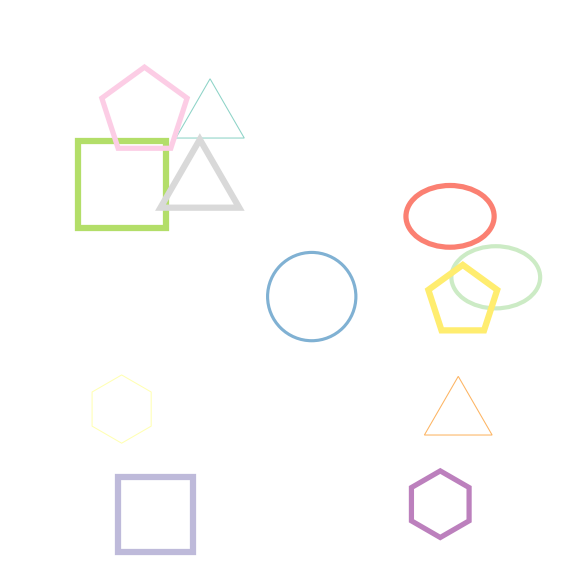[{"shape": "triangle", "thickness": 0.5, "radius": 0.34, "center": [0.364, 0.794]}, {"shape": "hexagon", "thickness": 0.5, "radius": 0.3, "center": [0.211, 0.291]}, {"shape": "square", "thickness": 3, "radius": 0.32, "center": [0.269, 0.109]}, {"shape": "oval", "thickness": 2.5, "radius": 0.38, "center": [0.779, 0.625]}, {"shape": "circle", "thickness": 1.5, "radius": 0.38, "center": [0.54, 0.486]}, {"shape": "triangle", "thickness": 0.5, "radius": 0.34, "center": [0.794, 0.28]}, {"shape": "square", "thickness": 3, "radius": 0.38, "center": [0.211, 0.68]}, {"shape": "pentagon", "thickness": 2.5, "radius": 0.39, "center": [0.25, 0.805]}, {"shape": "triangle", "thickness": 3, "radius": 0.39, "center": [0.346, 0.679]}, {"shape": "hexagon", "thickness": 2.5, "radius": 0.29, "center": [0.762, 0.126]}, {"shape": "oval", "thickness": 2, "radius": 0.38, "center": [0.858, 0.519]}, {"shape": "pentagon", "thickness": 3, "radius": 0.31, "center": [0.801, 0.478]}]